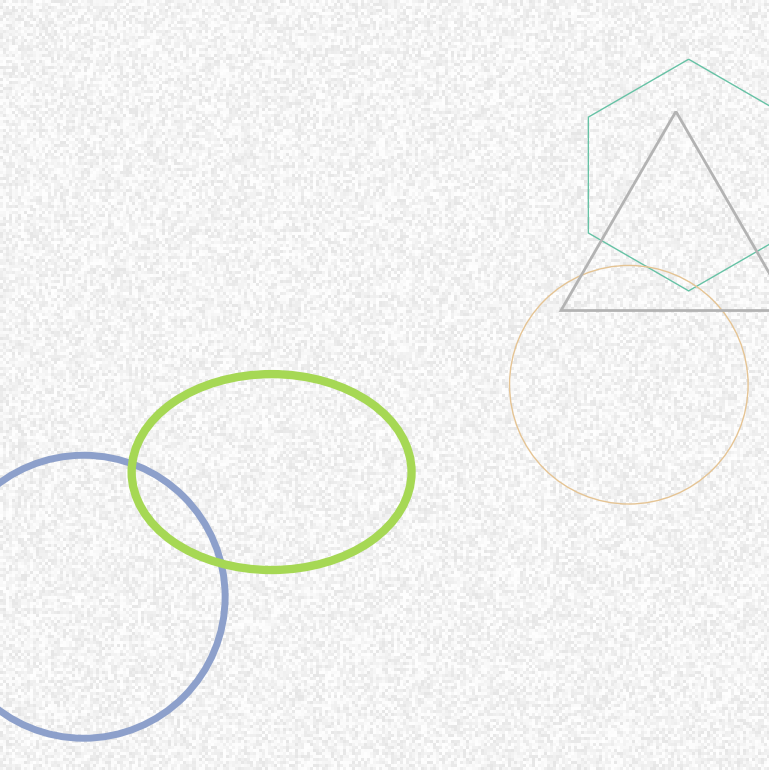[{"shape": "hexagon", "thickness": 0.5, "radius": 0.75, "center": [0.894, 0.773]}, {"shape": "circle", "thickness": 2.5, "radius": 0.92, "center": [0.109, 0.225]}, {"shape": "oval", "thickness": 3, "radius": 0.91, "center": [0.353, 0.387]}, {"shape": "circle", "thickness": 0.5, "radius": 0.77, "center": [0.817, 0.5]}, {"shape": "triangle", "thickness": 1, "radius": 0.86, "center": [0.878, 0.683]}]